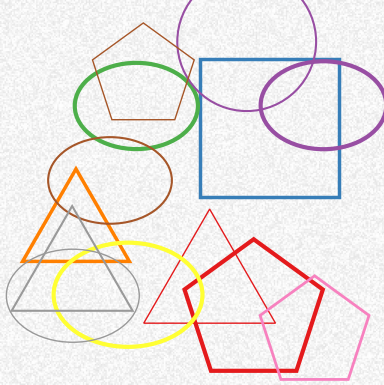[{"shape": "triangle", "thickness": 1, "radius": 0.99, "center": [0.544, 0.259]}, {"shape": "pentagon", "thickness": 3, "radius": 0.94, "center": [0.659, 0.19]}, {"shape": "square", "thickness": 2.5, "radius": 0.9, "center": [0.7, 0.667]}, {"shape": "oval", "thickness": 3, "radius": 0.8, "center": [0.354, 0.725]}, {"shape": "oval", "thickness": 3, "radius": 0.82, "center": [0.84, 0.727]}, {"shape": "circle", "thickness": 1.5, "radius": 0.9, "center": [0.641, 0.892]}, {"shape": "triangle", "thickness": 2.5, "radius": 0.8, "center": [0.197, 0.401]}, {"shape": "oval", "thickness": 3, "radius": 0.97, "center": [0.333, 0.234]}, {"shape": "pentagon", "thickness": 1, "radius": 0.69, "center": [0.372, 0.801]}, {"shape": "oval", "thickness": 1.5, "radius": 0.8, "center": [0.286, 0.531]}, {"shape": "pentagon", "thickness": 2, "radius": 0.74, "center": [0.817, 0.135]}, {"shape": "oval", "thickness": 1, "radius": 0.86, "center": [0.189, 0.232]}, {"shape": "triangle", "thickness": 1.5, "radius": 0.91, "center": [0.187, 0.283]}]